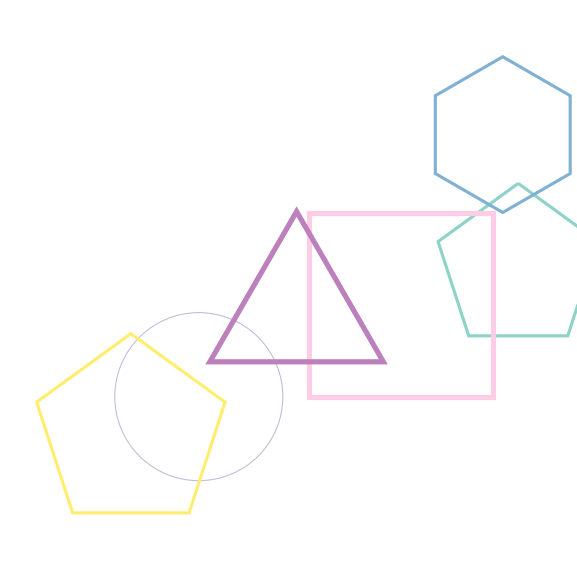[{"shape": "pentagon", "thickness": 1.5, "radius": 0.73, "center": [0.897, 0.536]}, {"shape": "circle", "thickness": 0.5, "radius": 0.73, "center": [0.344, 0.312]}, {"shape": "hexagon", "thickness": 1.5, "radius": 0.67, "center": [0.871, 0.766]}, {"shape": "square", "thickness": 2.5, "radius": 0.8, "center": [0.695, 0.471]}, {"shape": "triangle", "thickness": 2.5, "radius": 0.87, "center": [0.514, 0.459]}, {"shape": "pentagon", "thickness": 1.5, "radius": 0.86, "center": [0.227, 0.25]}]